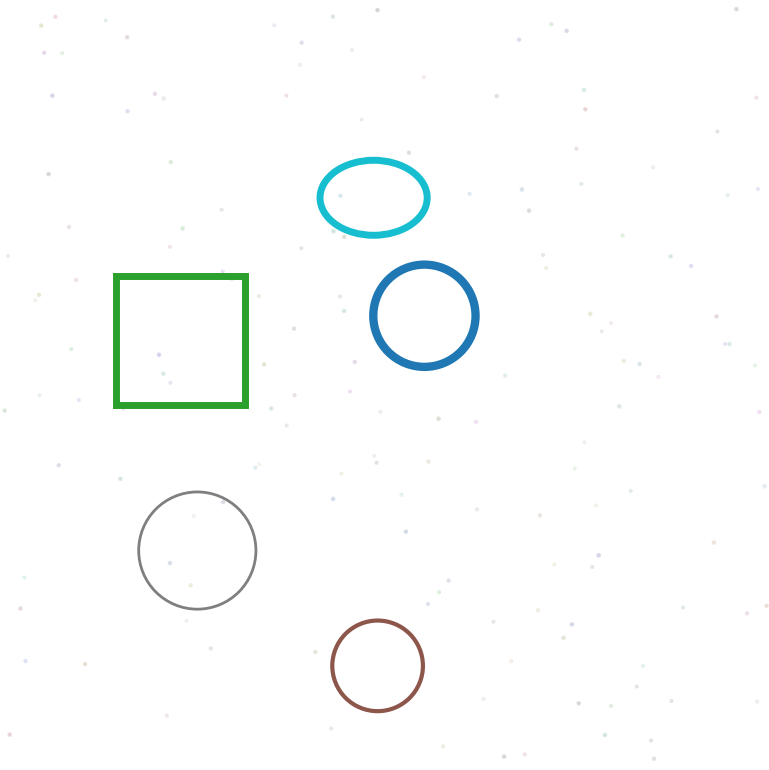[{"shape": "circle", "thickness": 3, "radius": 0.33, "center": [0.551, 0.59]}, {"shape": "square", "thickness": 2.5, "radius": 0.42, "center": [0.235, 0.558]}, {"shape": "circle", "thickness": 1.5, "radius": 0.29, "center": [0.49, 0.135]}, {"shape": "circle", "thickness": 1, "radius": 0.38, "center": [0.256, 0.285]}, {"shape": "oval", "thickness": 2.5, "radius": 0.35, "center": [0.485, 0.743]}]